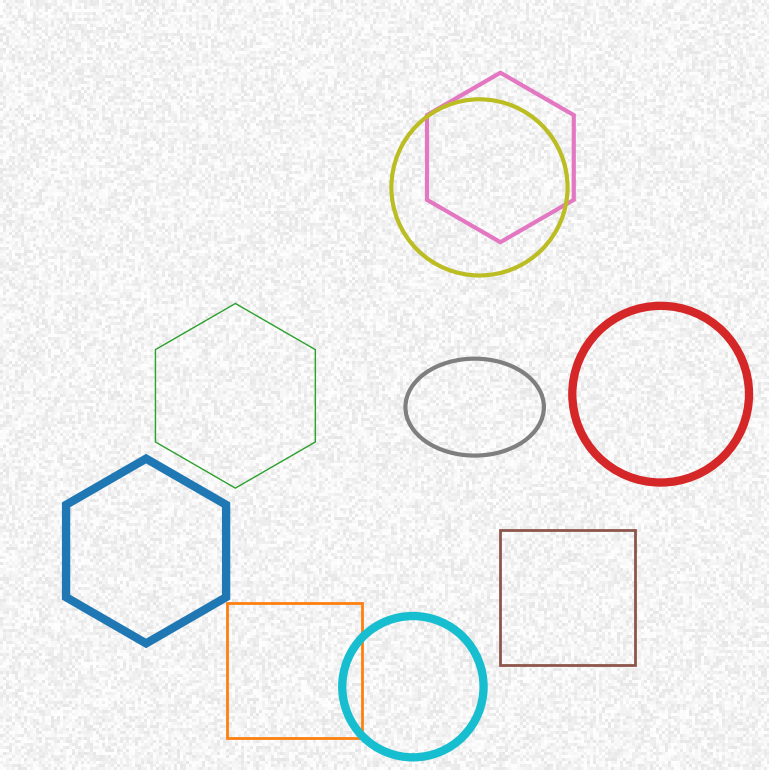[{"shape": "hexagon", "thickness": 3, "radius": 0.6, "center": [0.19, 0.284]}, {"shape": "square", "thickness": 1, "radius": 0.44, "center": [0.382, 0.129]}, {"shape": "hexagon", "thickness": 0.5, "radius": 0.6, "center": [0.306, 0.486]}, {"shape": "circle", "thickness": 3, "radius": 0.57, "center": [0.858, 0.488]}, {"shape": "square", "thickness": 1, "radius": 0.44, "center": [0.737, 0.224]}, {"shape": "hexagon", "thickness": 1.5, "radius": 0.55, "center": [0.65, 0.796]}, {"shape": "oval", "thickness": 1.5, "radius": 0.45, "center": [0.616, 0.471]}, {"shape": "circle", "thickness": 1.5, "radius": 0.57, "center": [0.623, 0.757]}, {"shape": "circle", "thickness": 3, "radius": 0.46, "center": [0.536, 0.108]}]